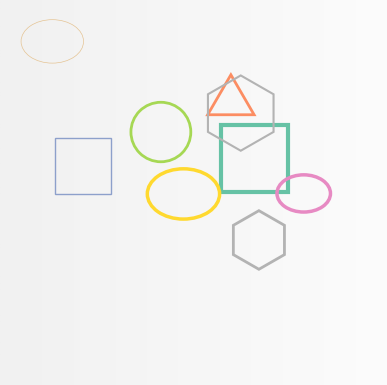[{"shape": "square", "thickness": 3, "radius": 0.43, "center": [0.657, 0.588]}, {"shape": "triangle", "thickness": 2, "radius": 0.35, "center": [0.596, 0.737]}, {"shape": "square", "thickness": 1, "radius": 0.36, "center": [0.214, 0.568]}, {"shape": "oval", "thickness": 2.5, "radius": 0.35, "center": [0.784, 0.498]}, {"shape": "circle", "thickness": 2, "radius": 0.39, "center": [0.415, 0.657]}, {"shape": "oval", "thickness": 2.5, "radius": 0.47, "center": [0.473, 0.496]}, {"shape": "oval", "thickness": 0.5, "radius": 0.4, "center": [0.135, 0.892]}, {"shape": "hexagon", "thickness": 1.5, "radius": 0.49, "center": [0.621, 0.706]}, {"shape": "hexagon", "thickness": 2, "radius": 0.38, "center": [0.668, 0.377]}]